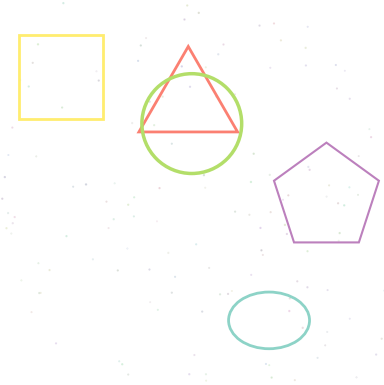[{"shape": "oval", "thickness": 2, "radius": 0.53, "center": [0.699, 0.168]}, {"shape": "triangle", "thickness": 2, "radius": 0.74, "center": [0.489, 0.731]}, {"shape": "circle", "thickness": 2.5, "radius": 0.65, "center": [0.498, 0.679]}, {"shape": "pentagon", "thickness": 1.5, "radius": 0.72, "center": [0.848, 0.486]}, {"shape": "square", "thickness": 2, "radius": 0.55, "center": [0.159, 0.8]}]